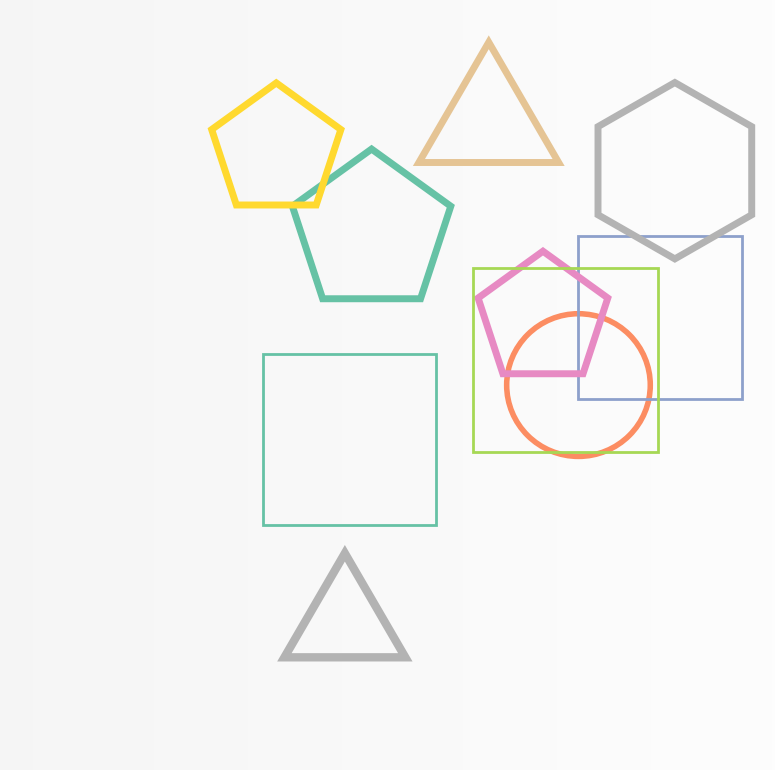[{"shape": "square", "thickness": 1, "radius": 0.56, "center": [0.451, 0.429]}, {"shape": "pentagon", "thickness": 2.5, "radius": 0.54, "center": [0.479, 0.699]}, {"shape": "circle", "thickness": 2, "radius": 0.46, "center": [0.746, 0.5]}, {"shape": "square", "thickness": 1, "radius": 0.53, "center": [0.851, 0.588]}, {"shape": "pentagon", "thickness": 2.5, "radius": 0.44, "center": [0.701, 0.586]}, {"shape": "square", "thickness": 1, "radius": 0.6, "center": [0.73, 0.532]}, {"shape": "pentagon", "thickness": 2.5, "radius": 0.44, "center": [0.356, 0.805]}, {"shape": "triangle", "thickness": 2.5, "radius": 0.52, "center": [0.631, 0.841]}, {"shape": "hexagon", "thickness": 2.5, "radius": 0.57, "center": [0.871, 0.778]}, {"shape": "triangle", "thickness": 3, "radius": 0.45, "center": [0.445, 0.191]}]